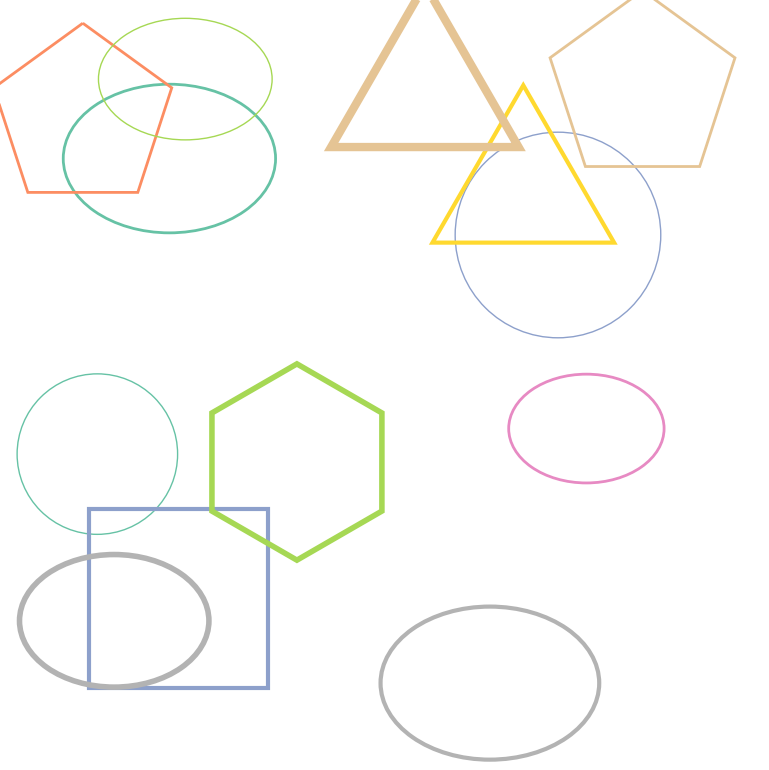[{"shape": "oval", "thickness": 1, "radius": 0.69, "center": [0.22, 0.794]}, {"shape": "circle", "thickness": 0.5, "radius": 0.52, "center": [0.126, 0.41]}, {"shape": "pentagon", "thickness": 1, "radius": 0.61, "center": [0.108, 0.848]}, {"shape": "circle", "thickness": 0.5, "radius": 0.67, "center": [0.725, 0.695]}, {"shape": "square", "thickness": 1.5, "radius": 0.58, "center": [0.232, 0.223]}, {"shape": "oval", "thickness": 1, "radius": 0.5, "center": [0.762, 0.443]}, {"shape": "oval", "thickness": 0.5, "radius": 0.56, "center": [0.241, 0.897]}, {"shape": "hexagon", "thickness": 2, "radius": 0.64, "center": [0.386, 0.4]}, {"shape": "triangle", "thickness": 1.5, "radius": 0.68, "center": [0.68, 0.753]}, {"shape": "triangle", "thickness": 3, "radius": 0.7, "center": [0.552, 0.879]}, {"shape": "pentagon", "thickness": 1, "radius": 0.63, "center": [0.834, 0.886]}, {"shape": "oval", "thickness": 1.5, "radius": 0.71, "center": [0.636, 0.113]}, {"shape": "oval", "thickness": 2, "radius": 0.61, "center": [0.148, 0.194]}]